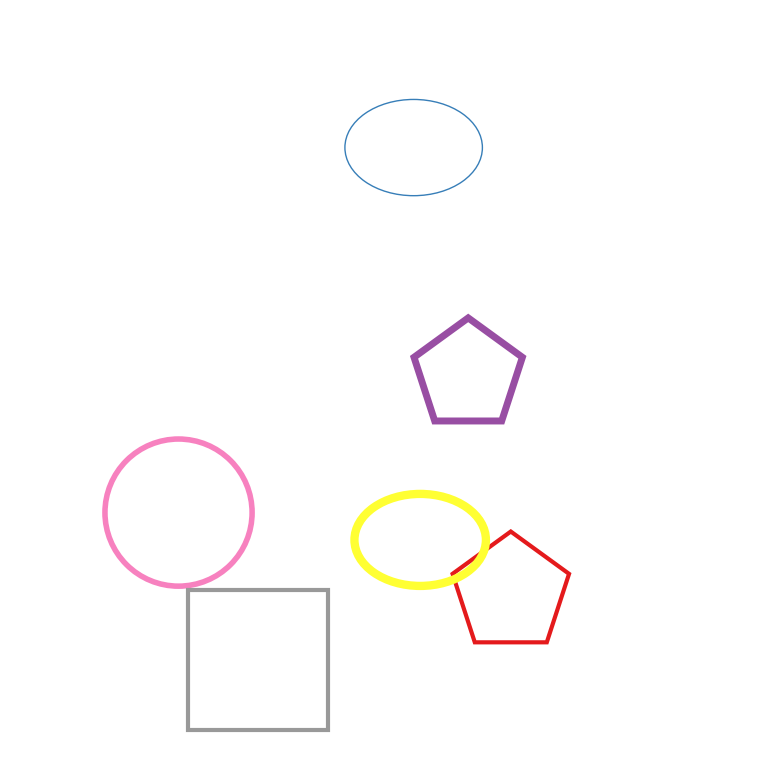[{"shape": "pentagon", "thickness": 1.5, "radius": 0.4, "center": [0.663, 0.23]}, {"shape": "oval", "thickness": 0.5, "radius": 0.45, "center": [0.537, 0.808]}, {"shape": "pentagon", "thickness": 2.5, "radius": 0.37, "center": [0.608, 0.513]}, {"shape": "oval", "thickness": 3, "radius": 0.43, "center": [0.546, 0.299]}, {"shape": "circle", "thickness": 2, "radius": 0.48, "center": [0.232, 0.334]}, {"shape": "square", "thickness": 1.5, "radius": 0.46, "center": [0.335, 0.143]}]